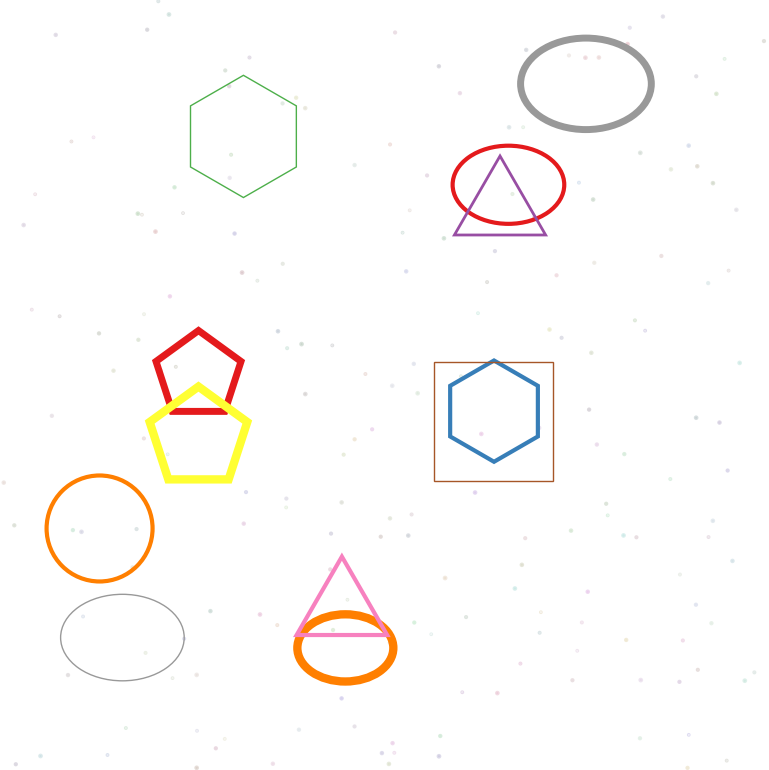[{"shape": "pentagon", "thickness": 2.5, "radius": 0.29, "center": [0.258, 0.513]}, {"shape": "oval", "thickness": 1.5, "radius": 0.36, "center": [0.66, 0.76]}, {"shape": "hexagon", "thickness": 1.5, "radius": 0.33, "center": [0.642, 0.466]}, {"shape": "hexagon", "thickness": 0.5, "radius": 0.4, "center": [0.316, 0.823]}, {"shape": "triangle", "thickness": 1, "radius": 0.34, "center": [0.649, 0.729]}, {"shape": "circle", "thickness": 1.5, "radius": 0.34, "center": [0.129, 0.314]}, {"shape": "oval", "thickness": 3, "radius": 0.31, "center": [0.449, 0.159]}, {"shape": "pentagon", "thickness": 3, "radius": 0.33, "center": [0.258, 0.431]}, {"shape": "square", "thickness": 0.5, "radius": 0.39, "center": [0.641, 0.452]}, {"shape": "triangle", "thickness": 1.5, "radius": 0.34, "center": [0.444, 0.209]}, {"shape": "oval", "thickness": 0.5, "radius": 0.4, "center": [0.159, 0.172]}, {"shape": "oval", "thickness": 2.5, "radius": 0.42, "center": [0.761, 0.891]}]